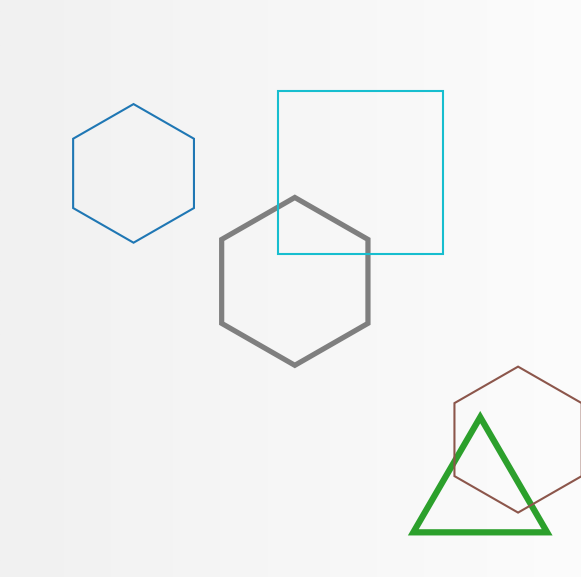[{"shape": "hexagon", "thickness": 1, "radius": 0.6, "center": [0.23, 0.699]}, {"shape": "triangle", "thickness": 3, "radius": 0.66, "center": [0.826, 0.144]}, {"shape": "hexagon", "thickness": 1, "radius": 0.63, "center": [0.891, 0.238]}, {"shape": "hexagon", "thickness": 2.5, "radius": 0.73, "center": [0.507, 0.512]}, {"shape": "square", "thickness": 1, "radius": 0.71, "center": [0.62, 0.701]}]